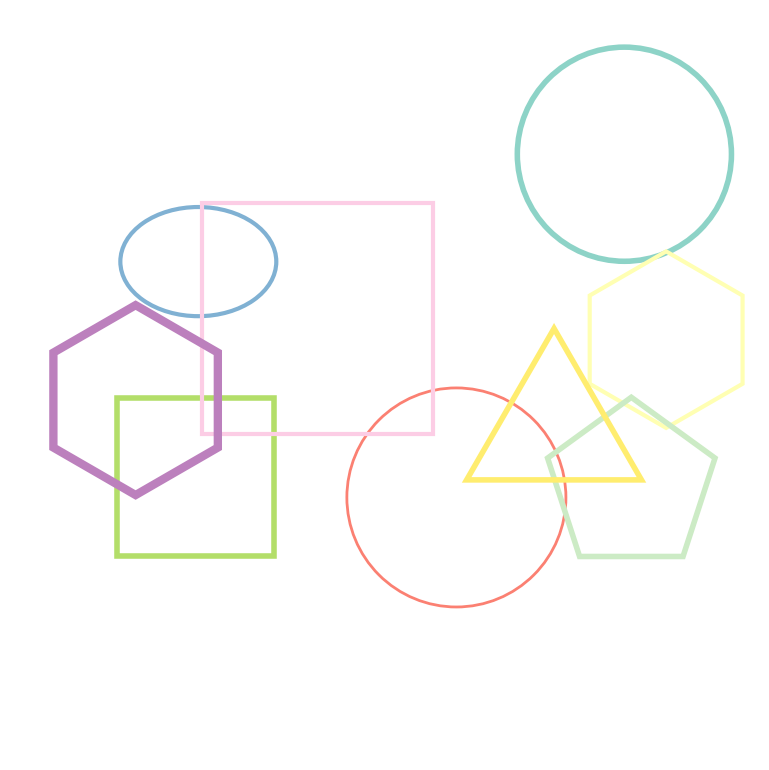[{"shape": "circle", "thickness": 2, "radius": 0.7, "center": [0.811, 0.8]}, {"shape": "hexagon", "thickness": 1.5, "radius": 0.57, "center": [0.865, 0.559]}, {"shape": "circle", "thickness": 1, "radius": 0.71, "center": [0.593, 0.354]}, {"shape": "oval", "thickness": 1.5, "radius": 0.51, "center": [0.258, 0.66]}, {"shape": "square", "thickness": 2, "radius": 0.51, "center": [0.254, 0.38]}, {"shape": "square", "thickness": 1.5, "radius": 0.75, "center": [0.412, 0.587]}, {"shape": "hexagon", "thickness": 3, "radius": 0.62, "center": [0.176, 0.48]}, {"shape": "pentagon", "thickness": 2, "radius": 0.57, "center": [0.82, 0.37]}, {"shape": "triangle", "thickness": 2, "radius": 0.66, "center": [0.72, 0.442]}]